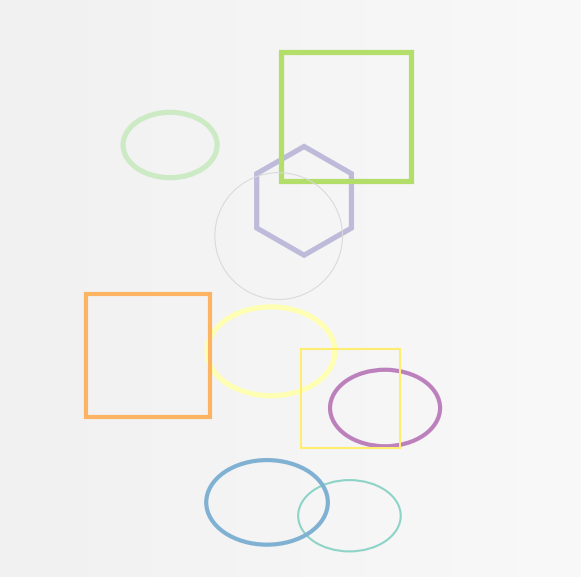[{"shape": "oval", "thickness": 1, "radius": 0.44, "center": [0.601, 0.106]}, {"shape": "oval", "thickness": 2.5, "radius": 0.55, "center": [0.466, 0.391]}, {"shape": "hexagon", "thickness": 2.5, "radius": 0.47, "center": [0.523, 0.651]}, {"shape": "oval", "thickness": 2, "radius": 0.52, "center": [0.459, 0.129]}, {"shape": "square", "thickness": 2, "radius": 0.53, "center": [0.254, 0.383]}, {"shape": "square", "thickness": 2.5, "radius": 0.56, "center": [0.595, 0.797]}, {"shape": "circle", "thickness": 0.5, "radius": 0.55, "center": [0.479, 0.59]}, {"shape": "oval", "thickness": 2, "radius": 0.47, "center": [0.662, 0.293]}, {"shape": "oval", "thickness": 2.5, "radius": 0.4, "center": [0.293, 0.748]}, {"shape": "square", "thickness": 1, "radius": 0.43, "center": [0.603, 0.309]}]